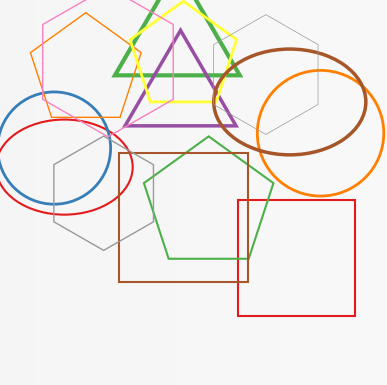[{"shape": "oval", "thickness": 1.5, "radius": 0.88, "center": [0.166, 0.566]}, {"shape": "square", "thickness": 1.5, "radius": 0.75, "center": [0.765, 0.33]}, {"shape": "circle", "thickness": 2, "radius": 0.73, "center": [0.14, 0.615]}, {"shape": "pentagon", "thickness": 1.5, "radius": 0.88, "center": [0.539, 0.47]}, {"shape": "triangle", "thickness": 3, "radius": 0.93, "center": [0.458, 0.897]}, {"shape": "triangle", "thickness": 2.5, "radius": 0.83, "center": [0.466, 0.756]}, {"shape": "pentagon", "thickness": 1, "radius": 0.75, "center": [0.221, 0.817]}, {"shape": "circle", "thickness": 2, "radius": 0.82, "center": [0.827, 0.654]}, {"shape": "pentagon", "thickness": 2, "radius": 0.72, "center": [0.473, 0.852]}, {"shape": "square", "thickness": 1.5, "radius": 0.83, "center": [0.473, 0.435]}, {"shape": "oval", "thickness": 2.5, "radius": 0.98, "center": [0.748, 0.735]}, {"shape": "hexagon", "thickness": 1, "radius": 0.97, "center": [0.279, 0.839]}, {"shape": "hexagon", "thickness": 1, "radius": 0.74, "center": [0.268, 0.498]}, {"shape": "hexagon", "thickness": 0.5, "radius": 0.78, "center": [0.686, 0.806]}]